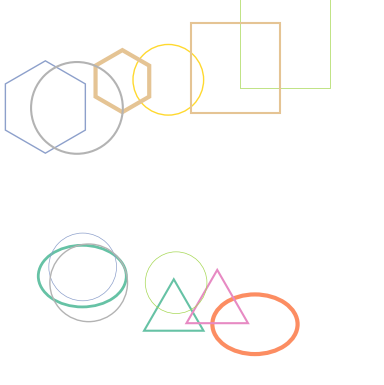[{"shape": "oval", "thickness": 2, "radius": 0.57, "center": [0.214, 0.283]}, {"shape": "triangle", "thickness": 1.5, "radius": 0.45, "center": [0.451, 0.186]}, {"shape": "oval", "thickness": 3, "radius": 0.55, "center": [0.662, 0.158]}, {"shape": "hexagon", "thickness": 1, "radius": 0.6, "center": [0.118, 0.722]}, {"shape": "circle", "thickness": 0.5, "radius": 0.44, "center": [0.215, 0.307]}, {"shape": "triangle", "thickness": 1.5, "radius": 0.46, "center": [0.564, 0.207]}, {"shape": "circle", "thickness": 0.5, "radius": 0.4, "center": [0.457, 0.266]}, {"shape": "square", "thickness": 0.5, "radius": 0.58, "center": [0.74, 0.888]}, {"shape": "circle", "thickness": 1, "radius": 0.46, "center": [0.437, 0.793]}, {"shape": "square", "thickness": 1.5, "radius": 0.58, "center": [0.611, 0.823]}, {"shape": "hexagon", "thickness": 3, "radius": 0.4, "center": [0.318, 0.789]}, {"shape": "circle", "thickness": 1.5, "radius": 0.6, "center": [0.2, 0.72]}, {"shape": "circle", "thickness": 1, "radius": 0.5, "center": [0.23, 0.265]}]